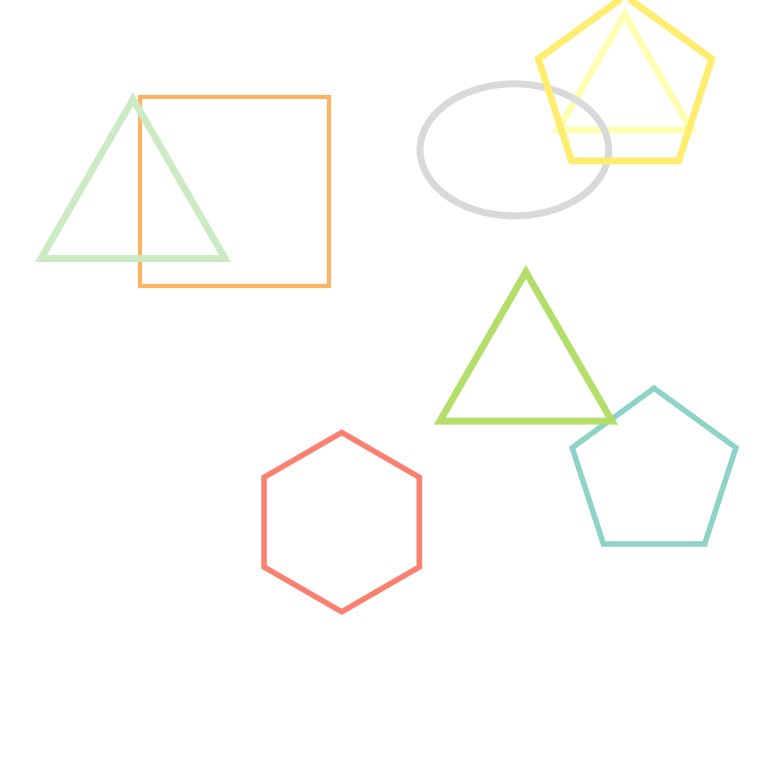[{"shape": "pentagon", "thickness": 2, "radius": 0.56, "center": [0.849, 0.384]}, {"shape": "triangle", "thickness": 2.5, "radius": 0.5, "center": [0.811, 0.881]}, {"shape": "hexagon", "thickness": 2, "radius": 0.58, "center": [0.444, 0.322]}, {"shape": "square", "thickness": 1.5, "radius": 0.61, "center": [0.305, 0.751]}, {"shape": "triangle", "thickness": 2.5, "radius": 0.65, "center": [0.683, 0.518]}, {"shape": "oval", "thickness": 2.5, "radius": 0.61, "center": [0.668, 0.805]}, {"shape": "triangle", "thickness": 2.5, "radius": 0.69, "center": [0.173, 0.733]}, {"shape": "pentagon", "thickness": 2.5, "radius": 0.59, "center": [0.812, 0.887]}]